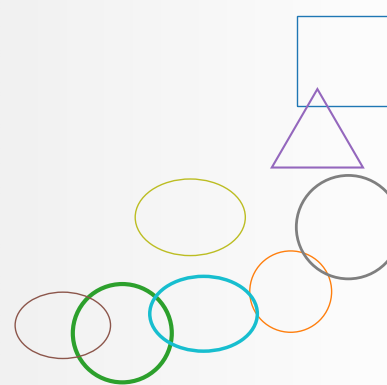[{"shape": "square", "thickness": 1, "radius": 0.59, "center": [0.884, 0.842]}, {"shape": "circle", "thickness": 1, "radius": 0.53, "center": [0.75, 0.243]}, {"shape": "circle", "thickness": 3, "radius": 0.64, "center": [0.316, 0.135]}, {"shape": "triangle", "thickness": 1.5, "radius": 0.68, "center": [0.819, 0.633]}, {"shape": "oval", "thickness": 1, "radius": 0.62, "center": [0.162, 0.155]}, {"shape": "circle", "thickness": 2, "radius": 0.67, "center": [0.899, 0.41]}, {"shape": "oval", "thickness": 1, "radius": 0.71, "center": [0.491, 0.436]}, {"shape": "oval", "thickness": 2.5, "radius": 0.69, "center": [0.525, 0.185]}]